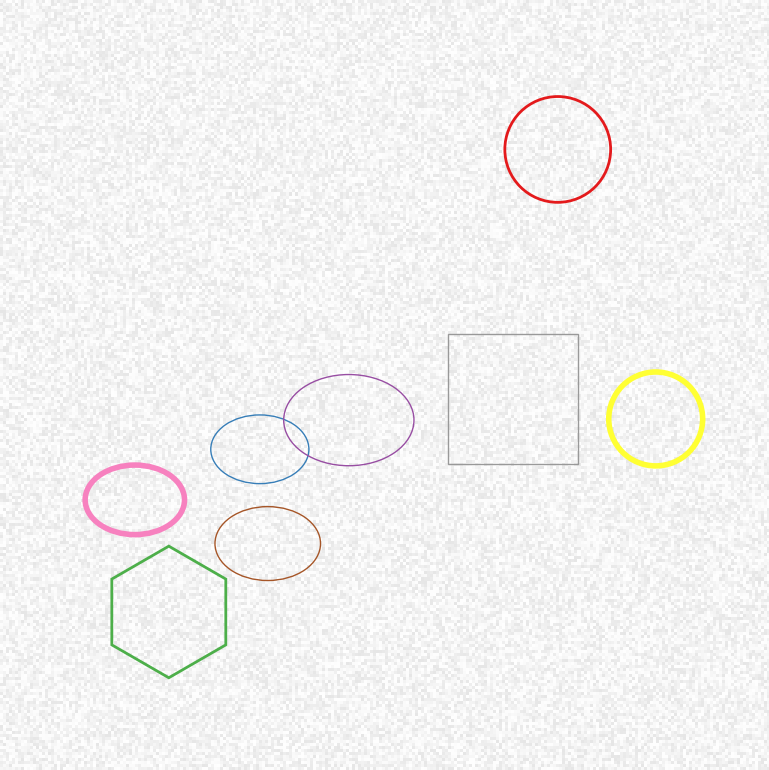[{"shape": "circle", "thickness": 1, "radius": 0.34, "center": [0.724, 0.806]}, {"shape": "oval", "thickness": 0.5, "radius": 0.32, "center": [0.337, 0.417]}, {"shape": "hexagon", "thickness": 1, "radius": 0.43, "center": [0.219, 0.205]}, {"shape": "oval", "thickness": 0.5, "radius": 0.42, "center": [0.453, 0.454]}, {"shape": "circle", "thickness": 2, "radius": 0.3, "center": [0.852, 0.456]}, {"shape": "oval", "thickness": 0.5, "radius": 0.34, "center": [0.348, 0.294]}, {"shape": "oval", "thickness": 2, "radius": 0.32, "center": [0.175, 0.351]}, {"shape": "square", "thickness": 0.5, "radius": 0.42, "center": [0.666, 0.482]}]